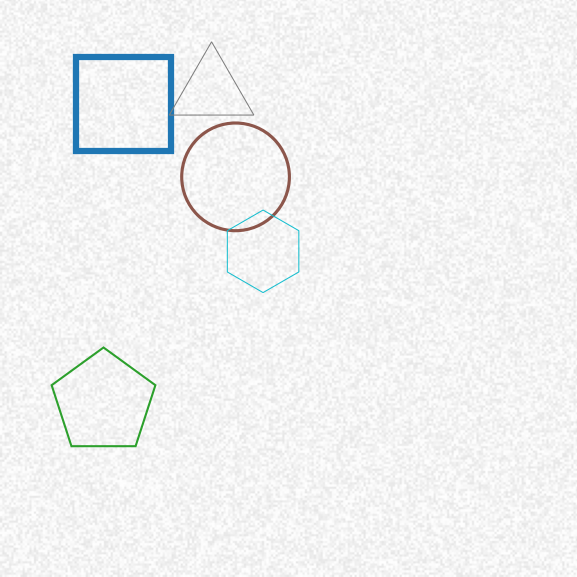[{"shape": "square", "thickness": 3, "radius": 0.41, "center": [0.214, 0.819]}, {"shape": "pentagon", "thickness": 1, "radius": 0.47, "center": [0.179, 0.303]}, {"shape": "circle", "thickness": 1.5, "radius": 0.47, "center": [0.408, 0.693]}, {"shape": "triangle", "thickness": 0.5, "radius": 0.42, "center": [0.366, 0.842]}, {"shape": "hexagon", "thickness": 0.5, "radius": 0.36, "center": [0.456, 0.564]}]